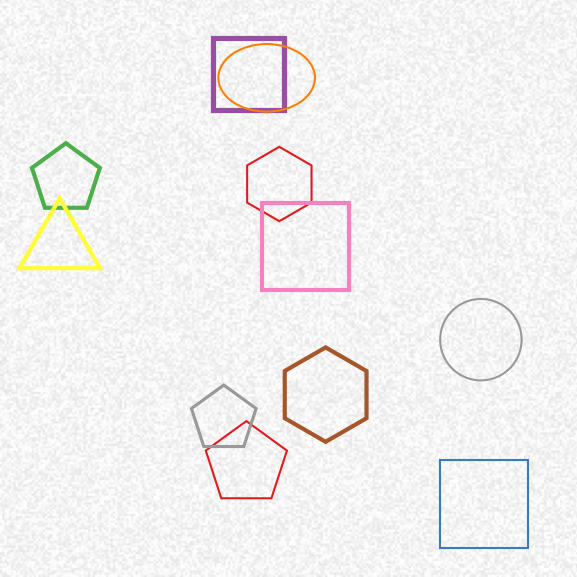[{"shape": "hexagon", "thickness": 1, "radius": 0.32, "center": [0.484, 0.681]}, {"shape": "pentagon", "thickness": 1, "radius": 0.37, "center": [0.427, 0.196]}, {"shape": "square", "thickness": 1, "radius": 0.38, "center": [0.838, 0.127]}, {"shape": "pentagon", "thickness": 2, "radius": 0.31, "center": [0.114, 0.689]}, {"shape": "square", "thickness": 2.5, "radius": 0.31, "center": [0.43, 0.871]}, {"shape": "oval", "thickness": 1, "radius": 0.42, "center": [0.462, 0.864]}, {"shape": "triangle", "thickness": 2, "radius": 0.4, "center": [0.103, 0.575]}, {"shape": "hexagon", "thickness": 2, "radius": 0.41, "center": [0.564, 0.316]}, {"shape": "square", "thickness": 2, "radius": 0.38, "center": [0.529, 0.573]}, {"shape": "circle", "thickness": 1, "radius": 0.35, "center": [0.833, 0.411]}, {"shape": "pentagon", "thickness": 1.5, "radius": 0.29, "center": [0.387, 0.274]}]